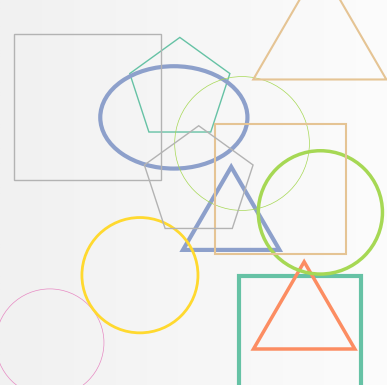[{"shape": "square", "thickness": 3, "radius": 0.79, "center": [0.774, 0.126]}, {"shape": "pentagon", "thickness": 1, "radius": 0.68, "center": [0.464, 0.767]}, {"shape": "triangle", "thickness": 2.5, "radius": 0.76, "center": [0.785, 0.169]}, {"shape": "triangle", "thickness": 3, "radius": 0.72, "center": [0.597, 0.423]}, {"shape": "oval", "thickness": 3, "radius": 0.95, "center": [0.449, 0.695]}, {"shape": "circle", "thickness": 0.5, "radius": 0.7, "center": [0.129, 0.11]}, {"shape": "circle", "thickness": 0.5, "radius": 0.87, "center": [0.625, 0.627]}, {"shape": "circle", "thickness": 2.5, "radius": 0.8, "center": [0.827, 0.448]}, {"shape": "circle", "thickness": 2, "radius": 0.75, "center": [0.361, 0.285]}, {"shape": "triangle", "thickness": 1.5, "radius": 0.99, "center": [0.825, 0.893]}, {"shape": "square", "thickness": 1.5, "radius": 0.85, "center": [0.724, 0.509]}, {"shape": "pentagon", "thickness": 1, "radius": 0.74, "center": [0.513, 0.526]}, {"shape": "square", "thickness": 1, "radius": 0.95, "center": [0.225, 0.722]}]